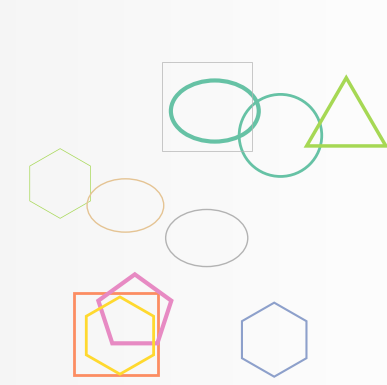[{"shape": "circle", "thickness": 2, "radius": 0.53, "center": [0.724, 0.648]}, {"shape": "oval", "thickness": 3, "radius": 0.57, "center": [0.554, 0.712]}, {"shape": "square", "thickness": 2, "radius": 0.54, "center": [0.299, 0.132]}, {"shape": "hexagon", "thickness": 1.5, "radius": 0.48, "center": [0.708, 0.118]}, {"shape": "pentagon", "thickness": 3, "radius": 0.49, "center": [0.348, 0.188]}, {"shape": "triangle", "thickness": 2.5, "radius": 0.59, "center": [0.894, 0.68]}, {"shape": "hexagon", "thickness": 0.5, "radius": 0.45, "center": [0.155, 0.523]}, {"shape": "hexagon", "thickness": 2, "radius": 0.5, "center": [0.31, 0.128]}, {"shape": "oval", "thickness": 1, "radius": 0.49, "center": [0.324, 0.466]}, {"shape": "square", "thickness": 0.5, "radius": 0.58, "center": [0.533, 0.724]}, {"shape": "oval", "thickness": 1, "radius": 0.53, "center": [0.533, 0.382]}]